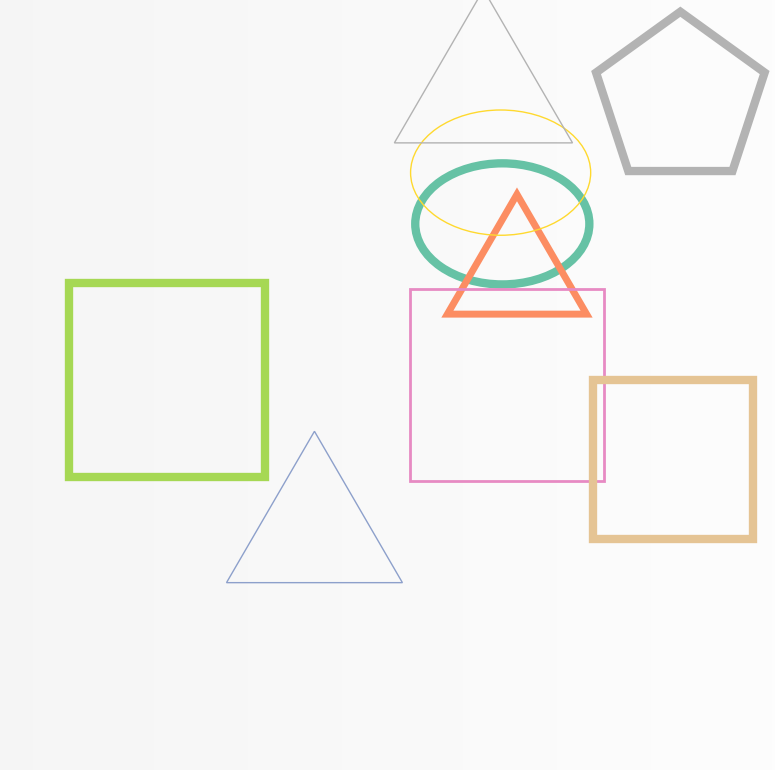[{"shape": "oval", "thickness": 3, "radius": 0.56, "center": [0.648, 0.709]}, {"shape": "triangle", "thickness": 2.5, "radius": 0.52, "center": [0.667, 0.644]}, {"shape": "triangle", "thickness": 0.5, "radius": 0.66, "center": [0.406, 0.309]}, {"shape": "square", "thickness": 1, "radius": 0.63, "center": [0.654, 0.5]}, {"shape": "square", "thickness": 3, "radius": 0.63, "center": [0.215, 0.507]}, {"shape": "oval", "thickness": 0.5, "radius": 0.58, "center": [0.646, 0.776]}, {"shape": "square", "thickness": 3, "radius": 0.52, "center": [0.868, 0.403]}, {"shape": "triangle", "thickness": 0.5, "radius": 0.66, "center": [0.624, 0.881]}, {"shape": "pentagon", "thickness": 3, "radius": 0.57, "center": [0.878, 0.87]}]